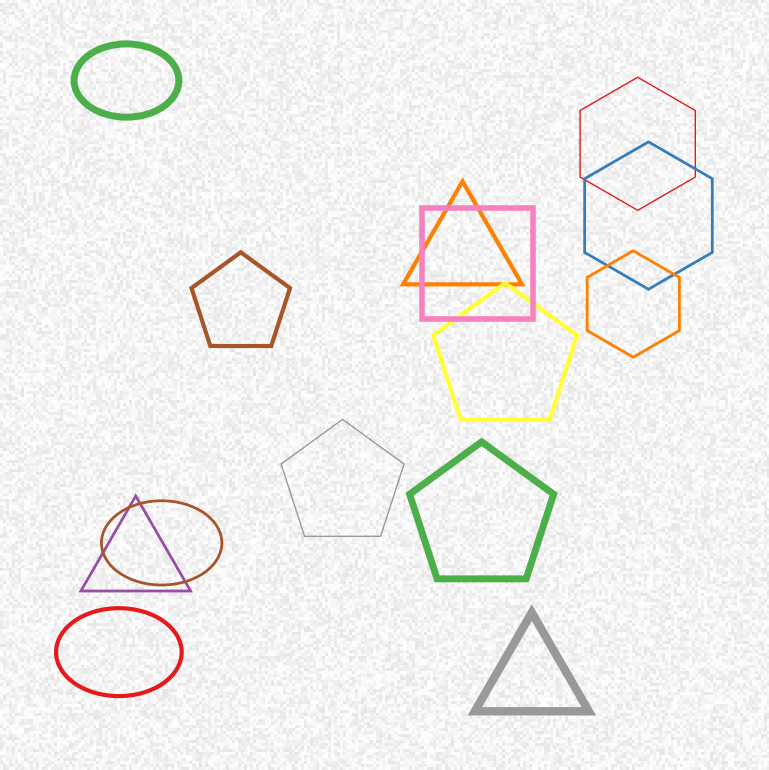[{"shape": "oval", "thickness": 1.5, "radius": 0.41, "center": [0.154, 0.153]}, {"shape": "hexagon", "thickness": 0.5, "radius": 0.43, "center": [0.828, 0.813]}, {"shape": "hexagon", "thickness": 1, "radius": 0.48, "center": [0.842, 0.72]}, {"shape": "oval", "thickness": 2.5, "radius": 0.34, "center": [0.164, 0.895]}, {"shape": "pentagon", "thickness": 2.5, "radius": 0.49, "center": [0.626, 0.328]}, {"shape": "triangle", "thickness": 1, "radius": 0.41, "center": [0.176, 0.274]}, {"shape": "hexagon", "thickness": 1, "radius": 0.35, "center": [0.822, 0.605]}, {"shape": "triangle", "thickness": 1.5, "radius": 0.45, "center": [0.601, 0.675]}, {"shape": "pentagon", "thickness": 1.5, "radius": 0.49, "center": [0.656, 0.534]}, {"shape": "oval", "thickness": 1, "radius": 0.39, "center": [0.21, 0.295]}, {"shape": "pentagon", "thickness": 1.5, "radius": 0.34, "center": [0.313, 0.605]}, {"shape": "square", "thickness": 2, "radius": 0.36, "center": [0.62, 0.658]}, {"shape": "triangle", "thickness": 3, "radius": 0.43, "center": [0.691, 0.119]}, {"shape": "pentagon", "thickness": 0.5, "radius": 0.42, "center": [0.445, 0.371]}]